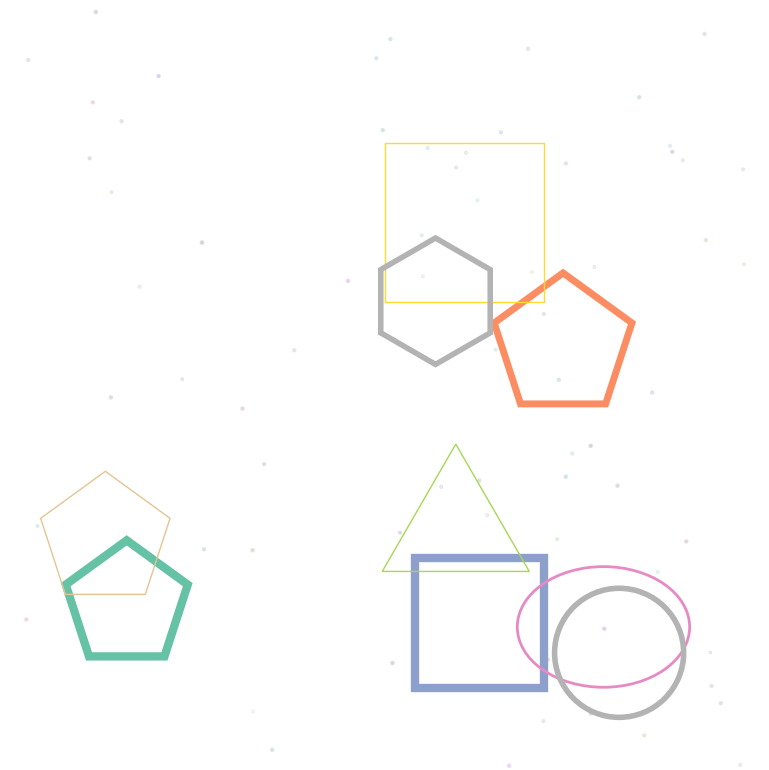[{"shape": "pentagon", "thickness": 3, "radius": 0.42, "center": [0.165, 0.215]}, {"shape": "pentagon", "thickness": 2.5, "radius": 0.47, "center": [0.731, 0.552]}, {"shape": "square", "thickness": 3, "radius": 0.42, "center": [0.623, 0.191]}, {"shape": "oval", "thickness": 1, "radius": 0.56, "center": [0.784, 0.186]}, {"shape": "triangle", "thickness": 0.5, "radius": 0.55, "center": [0.592, 0.313]}, {"shape": "square", "thickness": 0.5, "radius": 0.52, "center": [0.603, 0.711]}, {"shape": "pentagon", "thickness": 0.5, "radius": 0.44, "center": [0.137, 0.3]}, {"shape": "circle", "thickness": 2, "radius": 0.42, "center": [0.804, 0.152]}, {"shape": "hexagon", "thickness": 2, "radius": 0.41, "center": [0.566, 0.609]}]